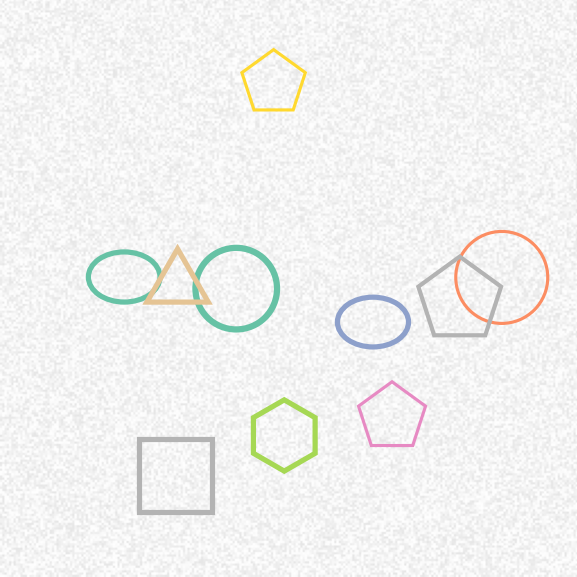[{"shape": "oval", "thickness": 2.5, "radius": 0.31, "center": [0.215, 0.519]}, {"shape": "circle", "thickness": 3, "radius": 0.35, "center": [0.409, 0.499]}, {"shape": "circle", "thickness": 1.5, "radius": 0.4, "center": [0.869, 0.519]}, {"shape": "oval", "thickness": 2.5, "radius": 0.31, "center": [0.646, 0.441]}, {"shape": "pentagon", "thickness": 1.5, "radius": 0.31, "center": [0.679, 0.277]}, {"shape": "hexagon", "thickness": 2.5, "radius": 0.31, "center": [0.492, 0.245]}, {"shape": "pentagon", "thickness": 1.5, "radius": 0.29, "center": [0.474, 0.855]}, {"shape": "triangle", "thickness": 2.5, "radius": 0.31, "center": [0.307, 0.507]}, {"shape": "square", "thickness": 2.5, "radius": 0.31, "center": [0.304, 0.176]}, {"shape": "pentagon", "thickness": 2, "radius": 0.38, "center": [0.796, 0.479]}]